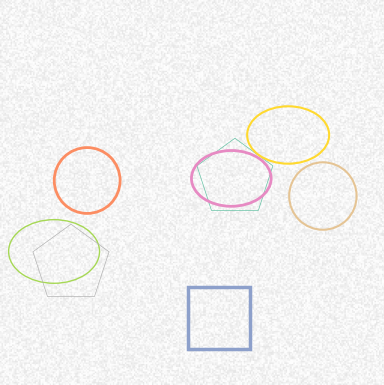[{"shape": "pentagon", "thickness": 0.5, "radius": 0.52, "center": [0.61, 0.537]}, {"shape": "circle", "thickness": 2, "radius": 0.43, "center": [0.226, 0.531]}, {"shape": "square", "thickness": 2.5, "radius": 0.4, "center": [0.569, 0.174]}, {"shape": "oval", "thickness": 2, "radius": 0.52, "center": [0.601, 0.537]}, {"shape": "oval", "thickness": 1, "radius": 0.59, "center": [0.14, 0.347]}, {"shape": "oval", "thickness": 1.5, "radius": 0.53, "center": [0.748, 0.649]}, {"shape": "circle", "thickness": 1.5, "radius": 0.44, "center": [0.839, 0.491]}, {"shape": "pentagon", "thickness": 0.5, "radius": 0.52, "center": [0.184, 0.314]}]